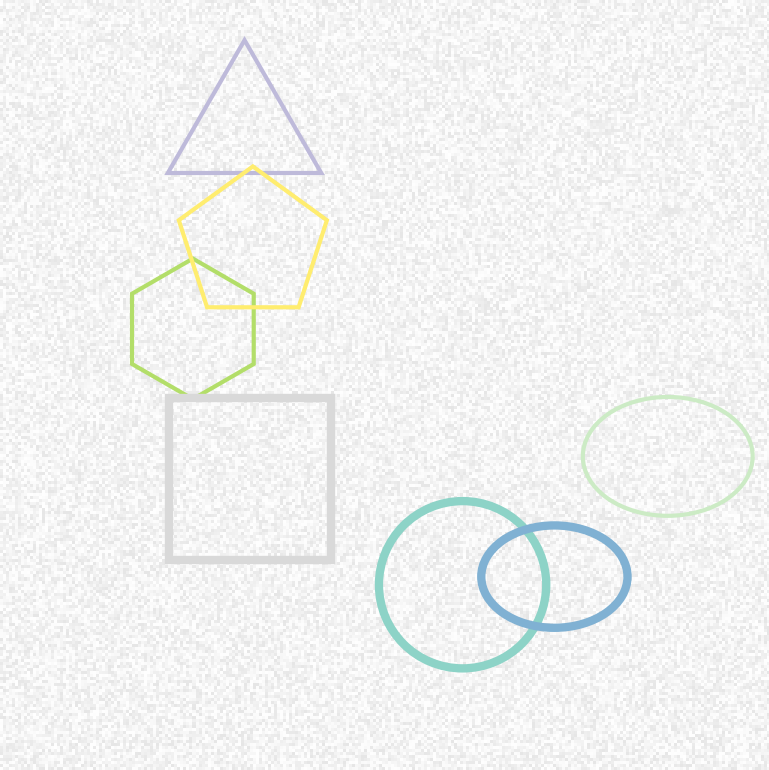[{"shape": "circle", "thickness": 3, "radius": 0.54, "center": [0.601, 0.241]}, {"shape": "triangle", "thickness": 1.5, "radius": 0.58, "center": [0.318, 0.833]}, {"shape": "oval", "thickness": 3, "radius": 0.47, "center": [0.72, 0.251]}, {"shape": "hexagon", "thickness": 1.5, "radius": 0.46, "center": [0.25, 0.573]}, {"shape": "square", "thickness": 3, "radius": 0.52, "center": [0.325, 0.378]}, {"shape": "oval", "thickness": 1.5, "radius": 0.55, "center": [0.867, 0.407]}, {"shape": "pentagon", "thickness": 1.5, "radius": 0.51, "center": [0.328, 0.683]}]